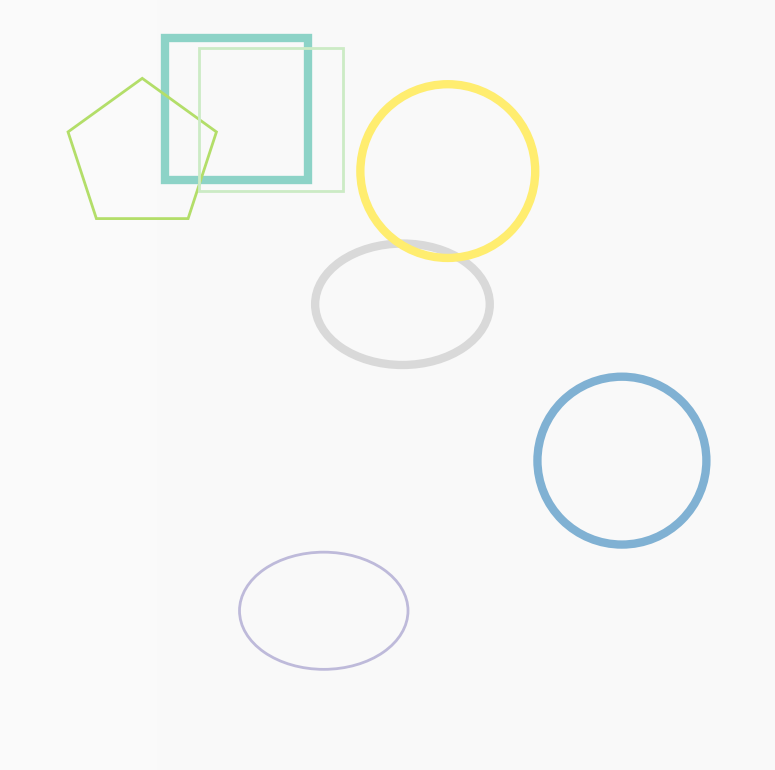[{"shape": "square", "thickness": 3, "radius": 0.46, "center": [0.305, 0.859]}, {"shape": "oval", "thickness": 1, "radius": 0.54, "center": [0.418, 0.207]}, {"shape": "circle", "thickness": 3, "radius": 0.55, "center": [0.802, 0.402]}, {"shape": "pentagon", "thickness": 1, "radius": 0.5, "center": [0.184, 0.798]}, {"shape": "oval", "thickness": 3, "radius": 0.56, "center": [0.519, 0.605]}, {"shape": "square", "thickness": 1, "radius": 0.46, "center": [0.349, 0.845]}, {"shape": "circle", "thickness": 3, "radius": 0.56, "center": [0.578, 0.778]}]